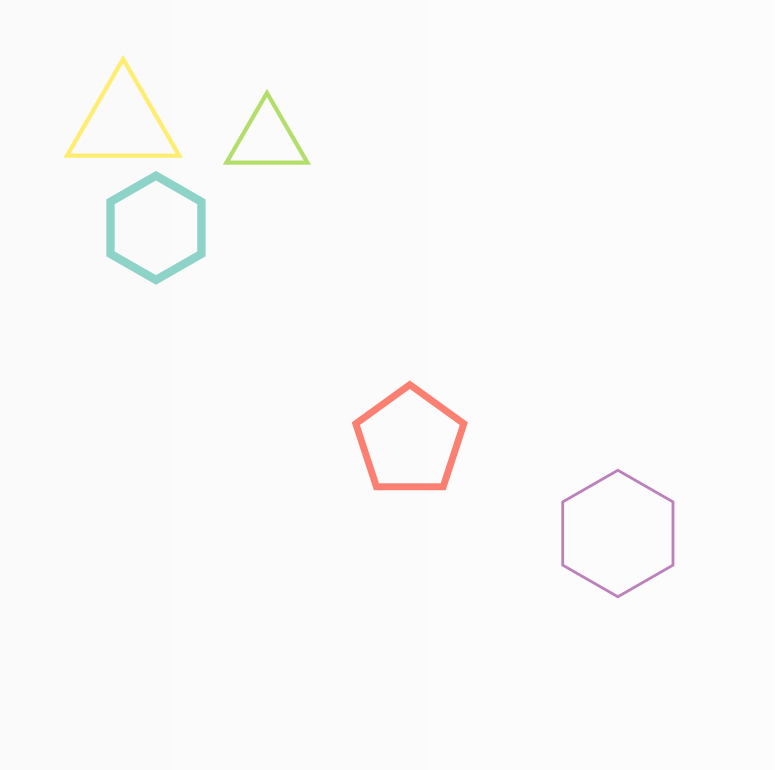[{"shape": "hexagon", "thickness": 3, "radius": 0.34, "center": [0.201, 0.704]}, {"shape": "pentagon", "thickness": 2.5, "radius": 0.37, "center": [0.529, 0.427]}, {"shape": "triangle", "thickness": 1.5, "radius": 0.3, "center": [0.344, 0.819]}, {"shape": "hexagon", "thickness": 1, "radius": 0.41, "center": [0.797, 0.307]}, {"shape": "triangle", "thickness": 1.5, "radius": 0.42, "center": [0.159, 0.84]}]